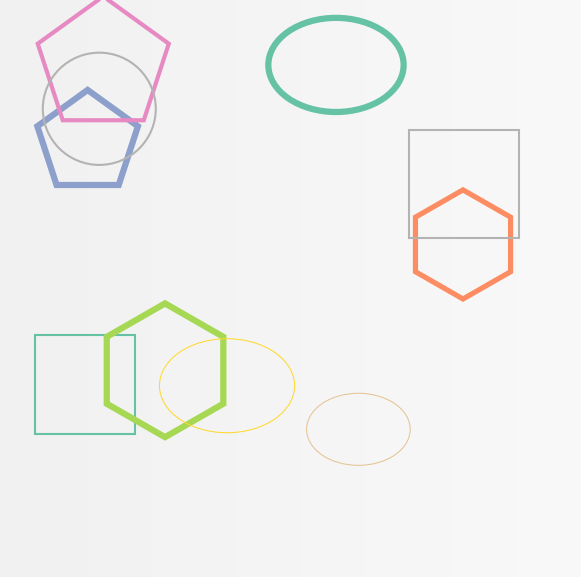[{"shape": "oval", "thickness": 3, "radius": 0.58, "center": [0.578, 0.887]}, {"shape": "square", "thickness": 1, "radius": 0.43, "center": [0.146, 0.333]}, {"shape": "hexagon", "thickness": 2.5, "radius": 0.47, "center": [0.797, 0.576]}, {"shape": "pentagon", "thickness": 3, "radius": 0.45, "center": [0.151, 0.752]}, {"shape": "pentagon", "thickness": 2, "radius": 0.59, "center": [0.178, 0.887]}, {"shape": "hexagon", "thickness": 3, "radius": 0.58, "center": [0.284, 0.358]}, {"shape": "oval", "thickness": 0.5, "radius": 0.58, "center": [0.391, 0.331]}, {"shape": "oval", "thickness": 0.5, "radius": 0.45, "center": [0.617, 0.256]}, {"shape": "square", "thickness": 1, "radius": 0.47, "center": [0.798, 0.68]}, {"shape": "circle", "thickness": 1, "radius": 0.49, "center": [0.171, 0.811]}]